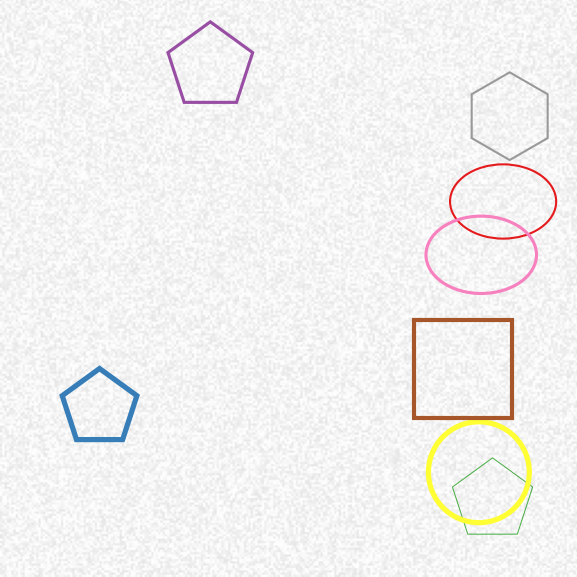[{"shape": "oval", "thickness": 1, "radius": 0.46, "center": [0.871, 0.65]}, {"shape": "pentagon", "thickness": 2.5, "radius": 0.34, "center": [0.172, 0.293]}, {"shape": "pentagon", "thickness": 0.5, "radius": 0.37, "center": [0.853, 0.133]}, {"shape": "pentagon", "thickness": 1.5, "radius": 0.39, "center": [0.364, 0.884]}, {"shape": "circle", "thickness": 2.5, "radius": 0.44, "center": [0.829, 0.181]}, {"shape": "square", "thickness": 2, "radius": 0.43, "center": [0.802, 0.36]}, {"shape": "oval", "thickness": 1.5, "radius": 0.48, "center": [0.833, 0.558]}, {"shape": "hexagon", "thickness": 1, "radius": 0.38, "center": [0.883, 0.798]}]